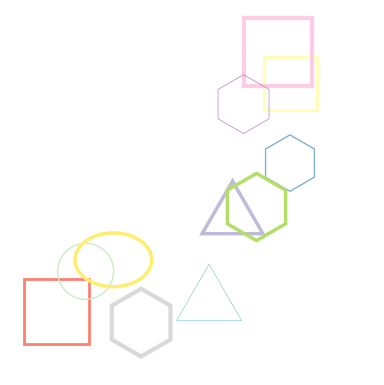[{"shape": "triangle", "thickness": 0.5, "radius": 0.49, "center": [0.543, 0.216]}, {"shape": "square", "thickness": 2, "radius": 0.35, "center": [0.755, 0.783]}, {"shape": "triangle", "thickness": 2.5, "radius": 0.46, "center": [0.604, 0.439]}, {"shape": "square", "thickness": 2, "radius": 0.42, "center": [0.147, 0.191]}, {"shape": "hexagon", "thickness": 1, "radius": 0.37, "center": [0.753, 0.576]}, {"shape": "hexagon", "thickness": 2.5, "radius": 0.44, "center": [0.666, 0.462]}, {"shape": "square", "thickness": 3, "radius": 0.44, "center": [0.722, 0.865]}, {"shape": "hexagon", "thickness": 3, "radius": 0.44, "center": [0.367, 0.162]}, {"shape": "hexagon", "thickness": 0.5, "radius": 0.38, "center": [0.633, 0.73]}, {"shape": "circle", "thickness": 1, "radius": 0.36, "center": [0.223, 0.295]}, {"shape": "oval", "thickness": 2.5, "radius": 0.5, "center": [0.295, 0.325]}]